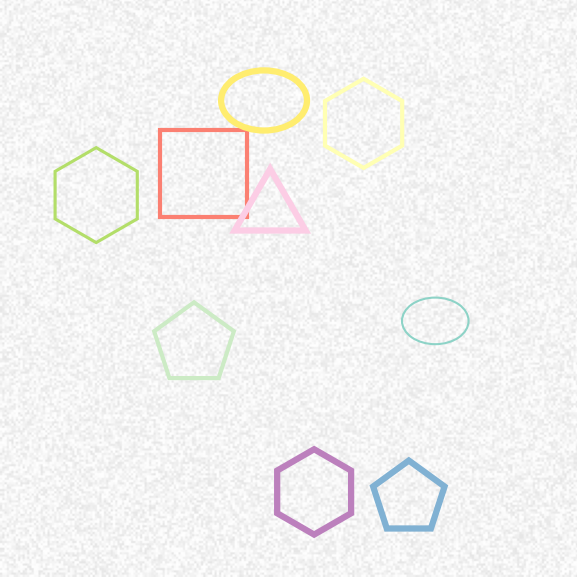[{"shape": "oval", "thickness": 1, "radius": 0.29, "center": [0.754, 0.443]}, {"shape": "hexagon", "thickness": 2, "radius": 0.39, "center": [0.63, 0.786]}, {"shape": "square", "thickness": 2, "radius": 0.38, "center": [0.352, 0.699]}, {"shape": "pentagon", "thickness": 3, "radius": 0.33, "center": [0.708, 0.137]}, {"shape": "hexagon", "thickness": 1.5, "radius": 0.41, "center": [0.167, 0.661]}, {"shape": "triangle", "thickness": 3, "radius": 0.36, "center": [0.468, 0.635]}, {"shape": "hexagon", "thickness": 3, "radius": 0.37, "center": [0.544, 0.147]}, {"shape": "pentagon", "thickness": 2, "radius": 0.36, "center": [0.336, 0.403]}, {"shape": "oval", "thickness": 3, "radius": 0.37, "center": [0.457, 0.825]}]